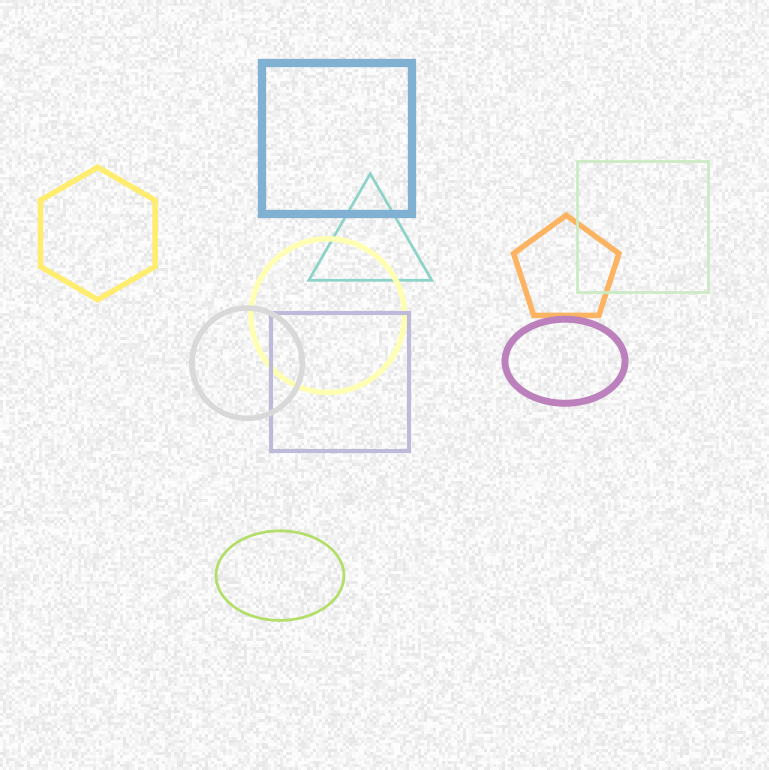[{"shape": "triangle", "thickness": 1, "radius": 0.46, "center": [0.481, 0.682]}, {"shape": "circle", "thickness": 2, "radius": 0.5, "center": [0.426, 0.59]}, {"shape": "square", "thickness": 1.5, "radius": 0.45, "center": [0.442, 0.504]}, {"shape": "square", "thickness": 3, "radius": 0.49, "center": [0.438, 0.82]}, {"shape": "pentagon", "thickness": 2, "radius": 0.36, "center": [0.735, 0.649]}, {"shape": "oval", "thickness": 1, "radius": 0.42, "center": [0.364, 0.252]}, {"shape": "circle", "thickness": 2, "radius": 0.36, "center": [0.321, 0.528]}, {"shape": "oval", "thickness": 2.5, "radius": 0.39, "center": [0.734, 0.531]}, {"shape": "square", "thickness": 1, "radius": 0.43, "center": [0.834, 0.705]}, {"shape": "hexagon", "thickness": 2, "radius": 0.43, "center": [0.127, 0.697]}]